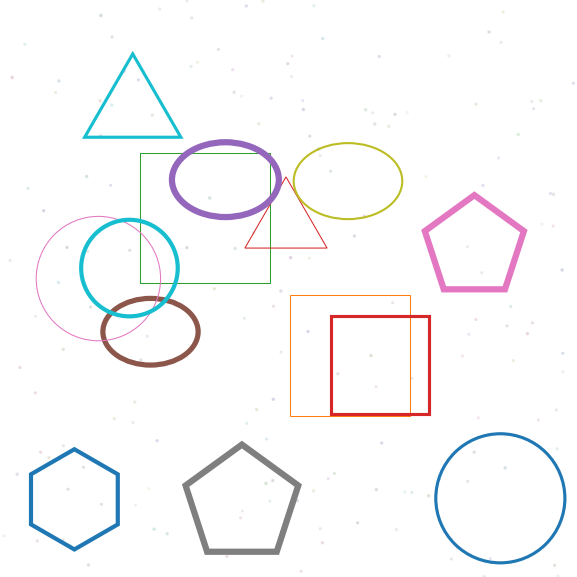[{"shape": "circle", "thickness": 1.5, "radius": 0.56, "center": [0.866, 0.136]}, {"shape": "hexagon", "thickness": 2, "radius": 0.43, "center": [0.129, 0.134]}, {"shape": "square", "thickness": 0.5, "radius": 0.52, "center": [0.606, 0.384]}, {"shape": "square", "thickness": 0.5, "radius": 0.57, "center": [0.355, 0.622]}, {"shape": "square", "thickness": 1.5, "radius": 0.42, "center": [0.658, 0.367]}, {"shape": "triangle", "thickness": 0.5, "radius": 0.41, "center": [0.495, 0.611]}, {"shape": "oval", "thickness": 3, "radius": 0.46, "center": [0.39, 0.688]}, {"shape": "oval", "thickness": 2.5, "radius": 0.41, "center": [0.261, 0.425]}, {"shape": "pentagon", "thickness": 3, "radius": 0.45, "center": [0.821, 0.571]}, {"shape": "circle", "thickness": 0.5, "radius": 0.54, "center": [0.17, 0.517]}, {"shape": "pentagon", "thickness": 3, "radius": 0.51, "center": [0.419, 0.127]}, {"shape": "oval", "thickness": 1, "radius": 0.47, "center": [0.603, 0.686]}, {"shape": "triangle", "thickness": 1.5, "radius": 0.48, "center": [0.23, 0.81]}, {"shape": "circle", "thickness": 2, "radius": 0.42, "center": [0.224, 0.535]}]